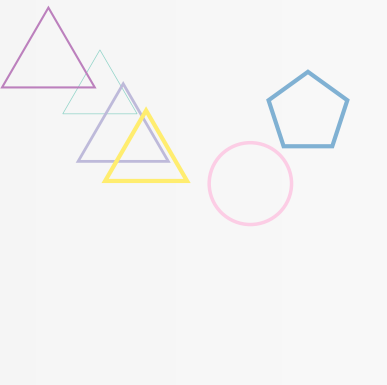[{"shape": "triangle", "thickness": 0.5, "radius": 0.55, "center": [0.258, 0.76]}, {"shape": "triangle", "thickness": 2, "radius": 0.67, "center": [0.318, 0.648]}, {"shape": "pentagon", "thickness": 3, "radius": 0.53, "center": [0.795, 0.707]}, {"shape": "circle", "thickness": 2.5, "radius": 0.53, "center": [0.646, 0.523]}, {"shape": "triangle", "thickness": 1.5, "radius": 0.69, "center": [0.125, 0.842]}, {"shape": "triangle", "thickness": 3, "radius": 0.61, "center": [0.377, 0.591]}]